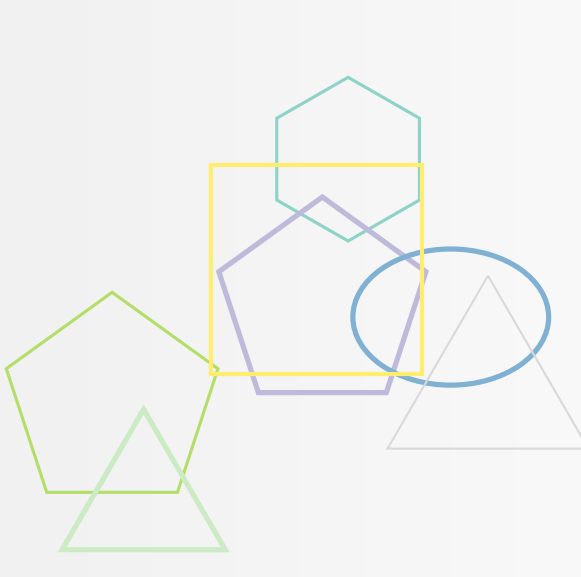[{"shape": "hexagon", "thickness": 1.5, "radius": 0.71, "center": [0.599, 0.724]}, {"shape": "pentagon", "thickness": 2.5, "radius": 0.94, "center": [0.555, 0.471]}, {"shape": "oval", "thickness": 2.5, "radius": 0.84, "center": [0.776, 0.45]}, {"shape": "pentagon", "thickness": 1.5, "radius": 0.96, "center": [0.193, 0.302]}, {"shape": "triangle", "thickness": 1, "radius": 1.0, "center": [0.84, 0.322]}, {"shape": "triangle", "thickness": 2.5, "radius": 0.81, "center": [0.247, 0.128]}, {"shape": "square", "thickness": 2, "radius": 0.91, "center": [0.544, 0.532]}]